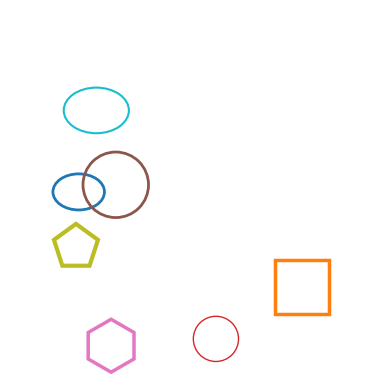[{"shape": "oval", "thickness": 2, "radius": 0.33, "center": [0.204, 0.502]}, {"shape": "square", "thickness": 2.5, "radius": 0.35, "center": [0.784, 0.254]}, {"shape": "circle", "thickness": 1, "radius": 0.29, "center": [0.561, 0.12]}, {"shape": "circle", "thickness": 2, "radius": 0.43, "center": [0.301, 0.52]}, {"shape": "hexagon", "thickness": 2.5, "radius": 0.34, "center": [0.289, 0.102]}, {"shape": "pentagon", "thickness": 3, "radius": 0.3, "center": [0.197, 0.358]}, {"shape": "oval", "thickness": 1.5, "radius": 0.42, "center": [0.25, 0.713]}]